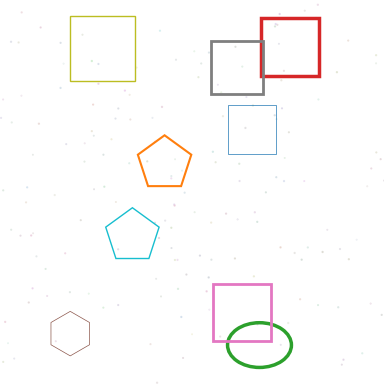[{"shape": "square", "thickness": 0.5, "radius": 0.31, "center": [0.654, 0.663]}, {"shape": "pentagon", "thickness": 1.5, "radius": 0.36, "center": [0.427, 0.576]}, {"shape": "oval", "thickness": 2.5, "radius": 0.41, "center": [0.674, 0.104]}, {"shape": "square", "thickness": 2.5, "radius": 0.38, "center": [0.753, 0.878]}, {"shape": "hexagon", "thickness": 0.5, "radius": 0.29, "center": [0.182, 0.133]}, {"shape": "square", "thickness": 2, "radius": 0.37, "center": [0.628, 0.189]}, {"shape": "square", "thickness": 2, "radius": 0.34, "center": [0.615, 0.825]}, {"shape": "square", "thickness": 1, "radius": 0.42, "center": [0.266, 0.873]}, {"shape": "pentagon", "thickness": 1, "radius": 0.36, "center": [0.344, 0.387]}]